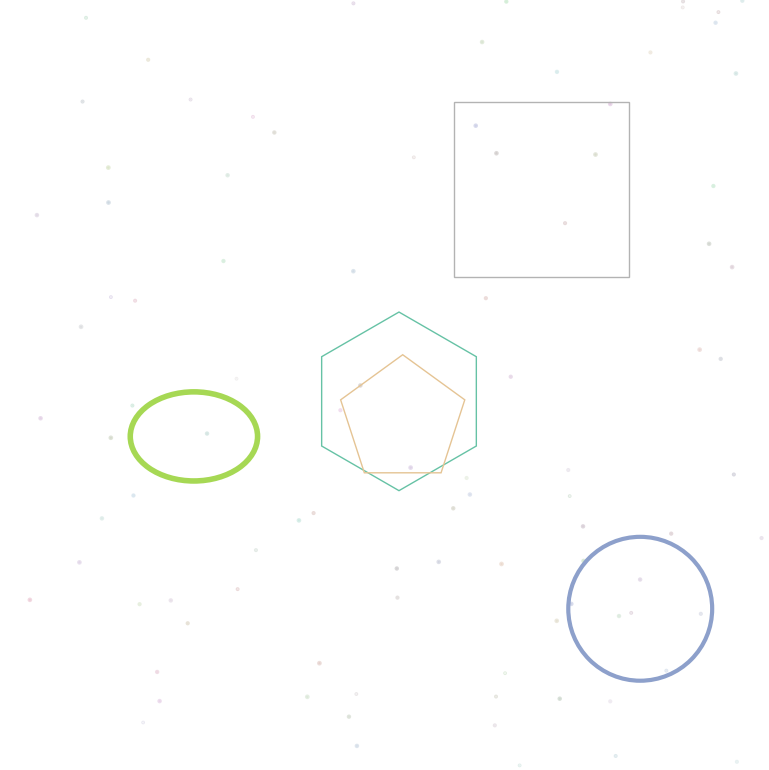[{"shape": "hexagon", "thickness": 0.5, "radius": 0.58, "center": [0.518, 0.479]}, {"shape": "circle", "thickness": 1.5, "radius": 0.47, "center": [0.831, 0.209]}, {"shape": "oval", "thickness": 2, "radius": 0.41, "center": [0.252, 0.433]}, {"shape": "pentagon", "thickness": 0.5, "radius": 0.42, "center": [0.523, 0.455]}, {"shape": "square", "thickness": 0.5, "radius": 0.57, "center": [0.703, 0.754]}]